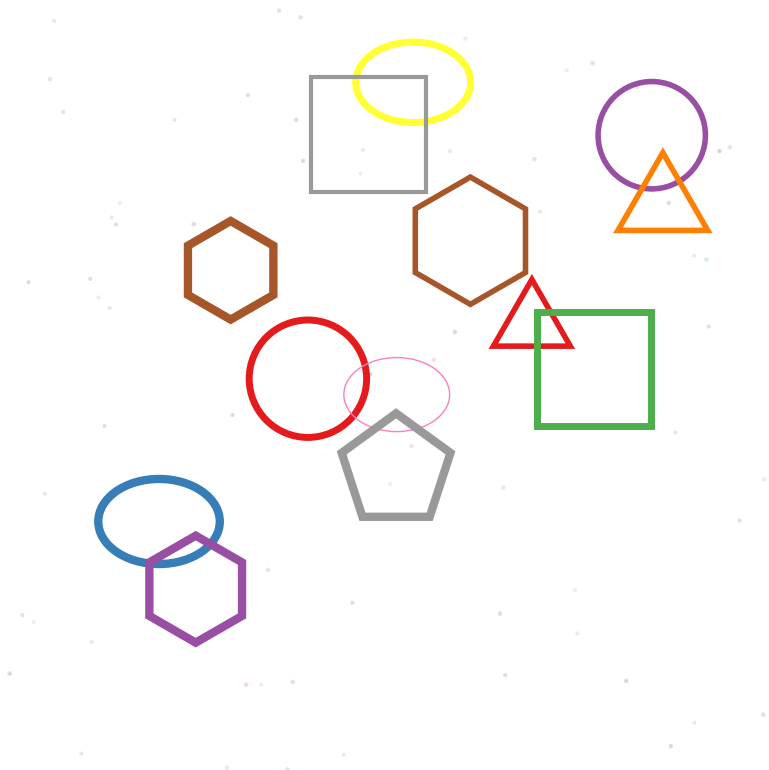[{"shape": "circle", "thickness": 2.5, "radius": 0.38, "center": [0.4, 0.508]}, {"shape": "triangle", "thickness": 2, "radius": 0.29, "center": [0.691, 0.579]}, {"shape": "oval", "thickness": 3, "radius": 0.39, "center": [0.207, 0.323]}, {"shape": "square", "thickness": 2.5, "radius": 0.37, "center": [0.772, 0.52]}, {"shape": "hexagon", "thickness": 3, "radius": 0.35, "center": [0.254, 0.235]}, {"shape": "circle", "thickness": 2, "radius": 0.35, "center": [0.846, 0.824]}, {"shape": "triangle", "thickness": 2, "radius": 0.34, "center": [0.861, 0.734]}, {"shape": "oval", "thickness": 2.5, "radius": 0.37, "center": [0.537, 0.893]}, {"shape": "hexagon", "thickness": 2, "radius": 0.41, "center": [0.611, 0.687]}, {"shape": "hexagon", "thickness": 3, "radius": 0.32, "center": [0.3, 0.649]}, {"shape": "oval", "thickness": 0.5, "radius": 0.34, "center": [0.515, 0.488]}, {"shape": "pentagon", "thickness": 3, "radius": 0.37, "center": [0.514, 0.389]}, {"shape": "square", "thickness": 1.5, "radius": 0.37, "center": [0.479, 0.825]}]